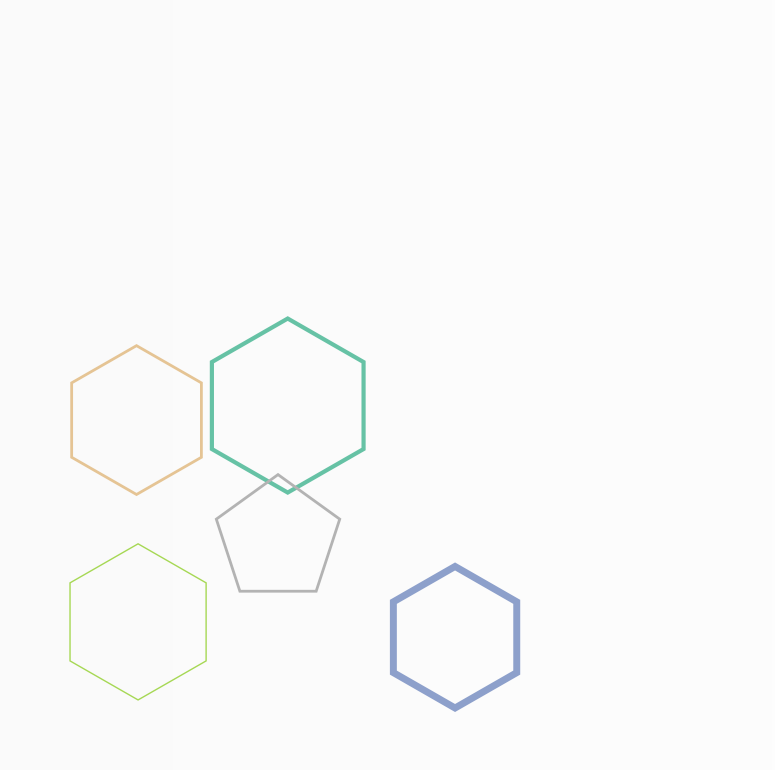[{"shape": "hexagon", "thickness": 1.5, "radius": 0.56, "center": [0.371, 0.473]}, {"shape": "hexagon", "thickness": 2.5, "radius": 0.46, "center": [0.587, 0.172]}, {"shape": "hexagon", "thickness": 0.5, "radius": 0.51, "center": [0.178, 0.192]}, {"shape": "hexagon", "thickness": 1, "radius": 0.48, "center": [0.176, 0.454]}, {"shape": "pentagon", "thickness": 1, "radius": 0.42, "center": [0.359, 0.3]}]